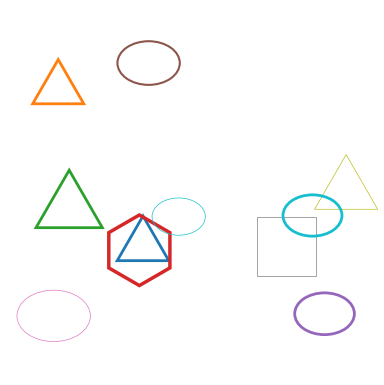[{"shape": "triangle", "thickness": 2, "radius": 0.39, "center": [0.371, 0.362]}, {"shape": "triangle", "thickness": 2, "radius": 0.38, "center": [0.151, 0.769]}, {"shape": "triangle", "thickness": 2, "radius": 0.5, "center": [0.18, 0.458]}, {"shape": "hexagon", "thickness": 2.5, "radius": 0.46, "center": [0.362, 0.35]}, {"shape": "oval", "thickness": 2, "radius": 0.39, "center": [0.843, 0.185]}, {"shape": "oval", "thickness": 1.5, "radius": 0.4, "center": [0.386, 0.836]}, {"shape": "oval", "thickness": 0.5, "radius": 0.48, "center": [0.139, 0.18]}, {"shape": "square", "thickness": 0.5, "radius": 0.38, "center": [0.744, 0.359]}, {"shape": "triangle", "thickness": 0.5, "radius": 0.47, "center": [0.899, 0.504]}, {"shape": "oval", "thickness": 2, "radius": 0.38, "center": [0.812, 0.44]}, {"shape": "oval", "thickness": 0.5, "radius": 0.35, "center": [0.464, 0.437]}]